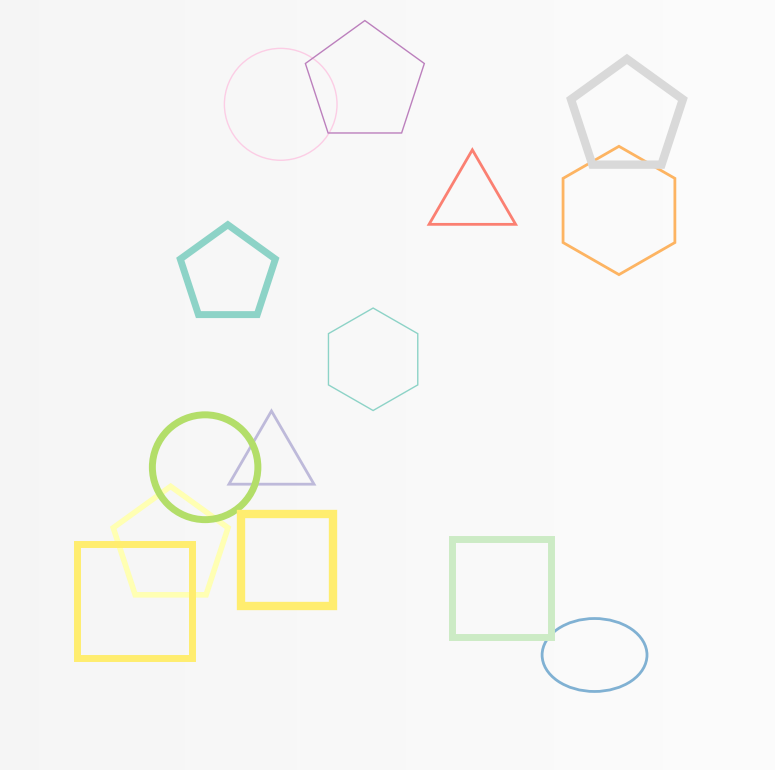[{"shape": "pentagon", "thickness": 2.5, "radius": 0.32, "center": [0.294, 0.644]}, {"shape": "hexagon", "thickness": 0.5, "radius": 0.33, "center": [0.481, 0.533]}, {"shape": "pentagon", "thickness": 2, "radius": 0.39, "center": [0.22, 0.291]}, {"shape": "triangle", "thickness": 1, "radius": 0.32, "center": [0.35, 0.403]}, {"shape": "triangle", "thickness": 1, "radius": 0.32, "center": [0.609, 0.741]}, {"shape": "oval", "thickness": 1, "radius": 0.34, "center": [0.767, 0.149]}, {"shape": "hexagon", "thickness": 1, "radius": 0.42, "center": [0.799, 0.727]}, {"shape": "circle", "thickness": 2.5, "radius": 0.34, "center": [0.265, 0.393]}, {"shape": "circle", "thickness": 0.5, "radius": 0.36, "center": [0.362, 0.865]}, {"shape": "pentagon", "thickness": 3, "radius": 0.38, "center": [0.809, 0.848]}, {"shape": "pentagon", "thickness": 0.5, "radius": 0.4, "center": [0.471, 0.893]}, {"shape": "square", "thickness": 2.5, "radius": 0.32, "center": [0.647, 0.236]}, {"shape": "square", "thickness": 3, "radius": 0.3, "center": [0.371, 0.273]}, {"shape": "square", "thickness": 2.5, "radius": 0.37, "center": [0.174, 0.219]}]